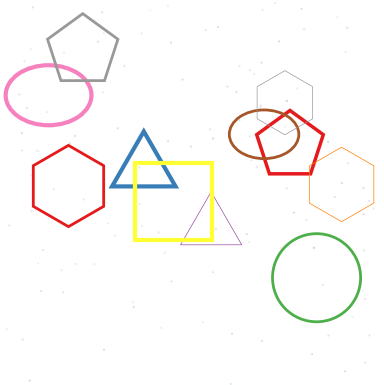[{"shape": "pentagon", "thickness": 2.5, "radius": 0.45, "center": [0.753, 0.622]}, {"shape": "hexagon", "thickness": 2, "radius": 0.53, "center": [0.178, 0.517]}, {"shape": "triangle", "thickness": 3, "radius": 0.48, "center": [0.373, 0.563]}, {"shape": "circle", "thickness": 2, "radius": 0.57, "center": [0.822, 0.279]}, {"shape": "triangle", "thickness": 0.5, "radius": 0.46, "center": [0.548, 0.41]}, {"shape": "hexagon", "thickness": 0.5, "radius": 0.48, "center": [0.887, 0.521]}, {"shape": "square", "thickness": 3, "radius": 0.5, "center": [0.451, 0.477]}, {"shape": "oval", "thickness": 2, "radius": 0.45, "center": [0.686, 0.651]}, {"shape": "oval", "thickness": 3, "radius": 0.56, "center": [0.126, 0.753]}, {"shape": "hexagon", "thickness": 0.5, "radius": 0.42, "center": [0.74, 0.733]}, {"shape": "pentagon", "thickness": 2, "radius": 0.48, "center": [0.215, 0.868]}]